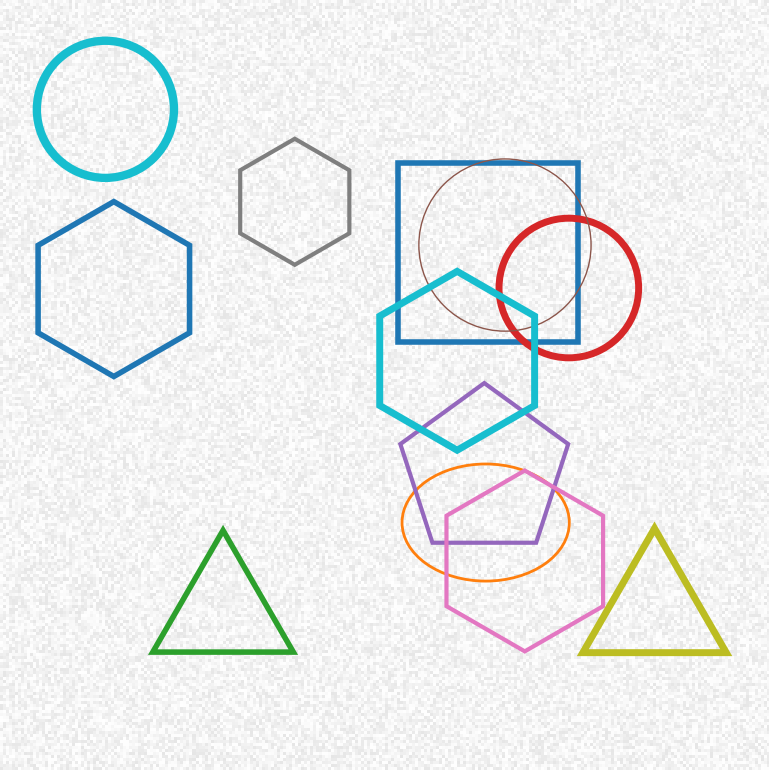[{"shape": "square", "thickness": 2, "radius": 0.58, "center": [0.634, 0.672]}, {"shape": "hexagon", "thickness": 2, "radius": 0.57, "center": [0.148, 0.625]}, {"shape": "oval", "thickness": 1, "radius": 0.54, "center": [0.631, 0.321]}, {"shape": "triangle", "thickness": 2, "radius": 0.53, "center": [0.29, 0.206]}, {"shape": "circle", "thickness": 2.5, "radius": 0.45, "center": [0.739, 0.626]}, {"shape": "pentagon", "thickness": 1.5, "radius": 0.57, "center": [0.629, 0.388]}, {"shape": "circle", "thickness": 0.5, "radius": 0.56, "center": [0.656, 0.682]}, {"shape": "hexagon", "thickness": 1.5, "radius": 0.59, "center": [0.682, 0.271]}, {"shape": "hexagon", "thickness": 1.5, "radius": 0.41, "center": [0.383, 0.738]}, {"shape": "triangle", "thickness": 2.5, "radius": 0.54, "center": [0.85, 0.206]}, {"shape": "circle", "thickness": 3, "radius": 0.45, "center": [0.137, 0.858]}, {"shape": "hexagon", "thickness": 2.5, "radius": 0.58, "center": [0.594, 0.531]}]